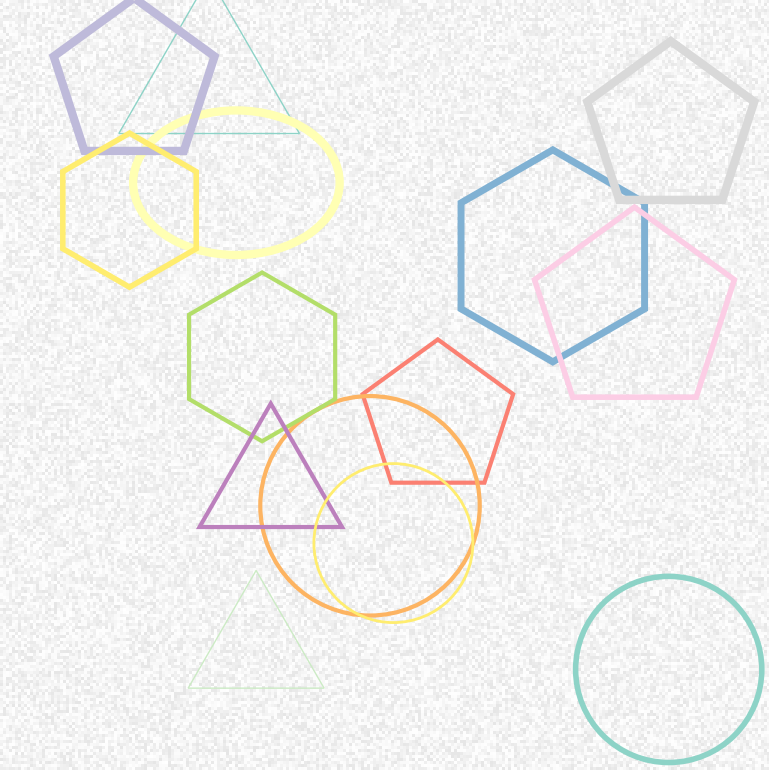[{"shape": "circle", "thickness": 2, "radius": 0.6, "center": [0.868, 0.131]}, {"shape": "triangle", "thickness": 0.5, "radius": 0.68, "center": [0.272, 0.894]}, {"shape": "oval", "thickness": 3, "radius": 0.67, "center": [0.307, 0.763]}, {"shape": "pentagon", "thickness": 3, "radius": 0.55, "center": [0.174, 0.893]}, {"shape": "pentagon", "thickness": 1.5, "radius": 0.51, "center": [0.569, 0.456]}, {"shape": "hexagon", "thickness": 2.5, "radius": 0.69, "center": [0.718, 0.668]}, {"shape": "circle", "thickness": 1.5, "radius": 0.71, "center": [0.481, 0.343]}, {"shape": "hexagon", "thickness": 1.5, "radius": 0.55, "center": [0.34, 0.537]}, {"shape": "pentagon", "thickness": 2, "radius": 0.68, "center": [0.824, 0.595]}, {"shape": "pentagon", "thickness": 3, "radius": 0.57, "center": [0.871, 0.833]}, {"shape": "triangle", "thickness": 1.5, "radius": 0.53, "center": [0.352, 0.369]}, {"shape": "triangle", "thickness": 0.5, "radius": 0.51, "center": [0.333, 0.157]}, {"shape": "circle", "thickness": 1, "radius": 0.52, "center": [0.511, 0.295]}, {"shape": "hexagon", "thickness": 2, "radius": 0.5, "center": [0.168, 0.727]}]